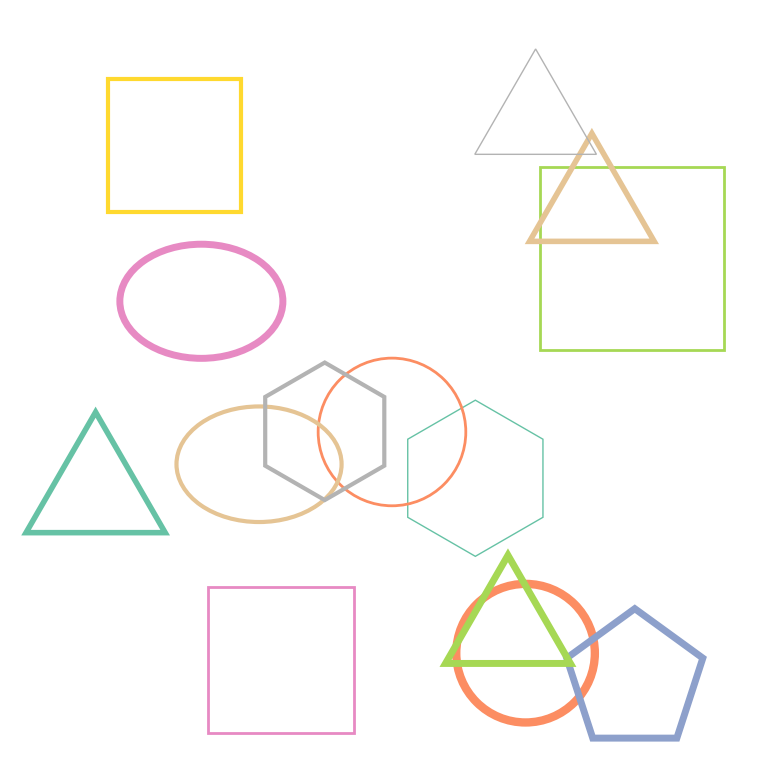[{"shape": "hexagon", "thickness": 0.5, "radius": 0.51, "center": [0.617, 0.379]}, {"shape": "triangle", "thickness": 2, "radius": 0.52, "center": [0.124, 0.36]}, {"shape": "circle", "thickness": 1, "radius": 0.48, "center": [0.509, 0.439]}, {"shape": "circle", "thickness": 3, "radius": 0.45, "center": [0.683, 0.152]}, {"shape": "pentagon", "thickness": 2.5, "radius": 0.46, "center": [0.824, 0.117]}, {"shape": "oval", "thickness": 2.5, "radius": 0.53, "center": [0.262, 0.609]}, {"shape": "square", "thickness": 1, "radius": 0.47, "center": [0.365, 0.142]}, {"shape": "triangle", "thickness": 2.5, "radius": 0.47, "center": [0.66, 0.185]}, {"shape": "square", "thickness": 1, "radius": 0.6, "center": [0.821, 0.664]}, {"shape": "square", "thickness": 1.5, "radius": 0.43, "center": [0.226, 0.811]}, {"shape": "oval", "thickness": 1.5, "radius": 0.54, "center": [0.336, 0.397]}, {"shape": "triangle", "thickness": 2, "radius": 0.47, "center": [0.769, 0.733]}, {"shape": "triangle", "thickness": 0.5, "radius": 0.46, "center": [0.696, 0.845]}, {"shape": "hexagon", "thickness": 1.5, "radius": 0.45, "center": [0.422, 0.44]}]